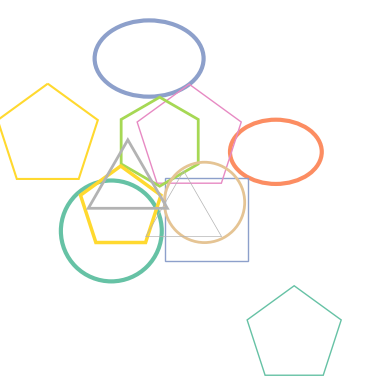[{"shape": "pentagon", "thickness": 1, "radius": 0.64, "center": [0.764, 0.129]}, {"shape": "circle", "thickness": 3, "radius": 0.66, "center": [0.289, 0.4]}, {"shape": "oval", "thickness": 3, "radius": 0.6, "center": [0.717, 0.606]}, {"shape": "square", "thickness": 1, "radius": 0.54, "center": [0.537, 0.431]}, {"shape": "oval", "thickness": 3, "radius": 0.71, "center": [0.387, 0.848]}, {"shape": "pentagon", "thickness": 1, "radius": 0.71, "center": [0.491, 0.639]}, {"shape": "hexagon", "thickness": 2, "radius": 0.58, "center": [0.415, 0.632]}, {"shape": "pentagon", "thickness": 2.5, "radius": 0.55, "center": [0.314, 0.459]}, {"shape": "pentagon", "thickness": 1.5, "radius": 0.68, "center": [0.124, 0.646]}, {"shape": "circle", "thickness": 2, "radius": 0.52, "center": [0.531, 0.474]}, {"shape": "triangle", "thickness": 2, "radius": 0.59, "center": [0.332, 0.518]}, {"shape": "triangle", "thickness": 0.5, "radius": 0.57, "center": [0.477, 0.442]}]